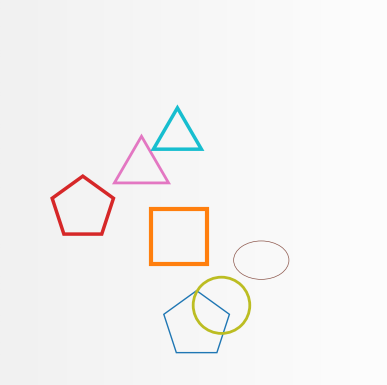[{"shape": "pentagon", "thickness": 1, "radius": 0.45, "center": [0.507, 0.156]}, {"shape": "square", "thickness": 3, "radius": 0.36, "center": [0.462, 0.385]}, {"shape": "pentagon", "thickness": 2.5, "radius": 0.42, "center": [0.214, 0.459]}, {"shape": "oval", "thickness": 0.5, "radius": 0.36, "center": [0.674, 0.324]}, {"shape": "triangle", "thickness": 2, "radius": 0.4, "center": [0.365, 0.565]}, {"shape": "circle", "thickness": 2, "radius": 0.37, "center": [0.572, 0.207]}, {"shape": "triangle", "thickness": 2.5, "radius": 0.36, "center": [0.458, 0.648]}]